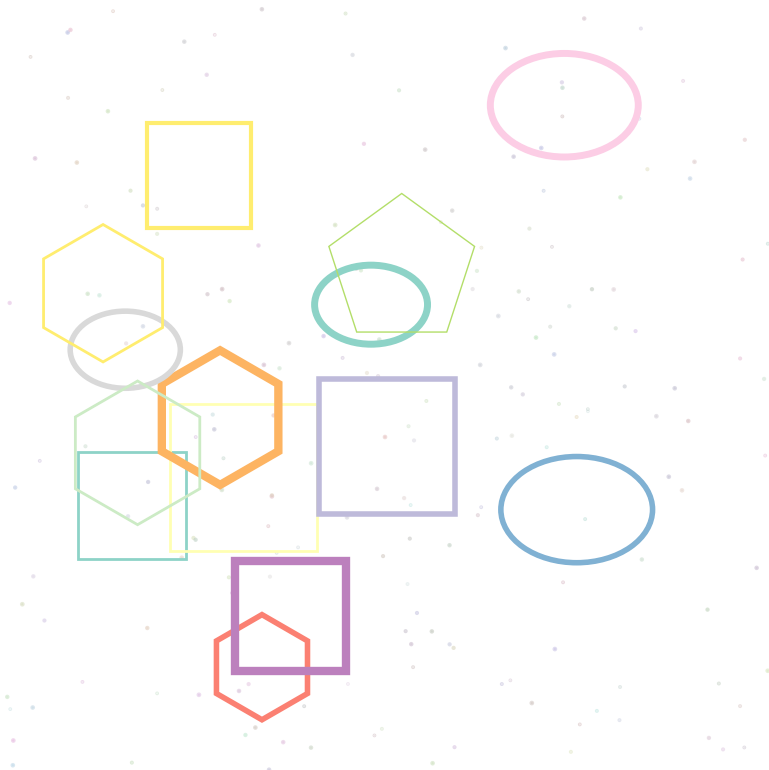[{"shape": "square", "thickness": 1, "radius": 0.35, "center": [0.171, 0.344]}, {"shape": "oval", "thickness": 2.5, "radius": 0.37, "center": [0.482, 0.604]}, {"shape": "square", "thickness": 1, "radius": 0.48, "center": [0.316, 0.38]}, {"shape": "square", "thickness": 2, "radius": 0.44, "center": [0.503, 0.42]}, {"shape": "hexagon", "thickness": 2, "radius": 0.34, "center": [0.34, 0.134]}, {"shape": "oval", "thickness": 2, "radius": 0.49, "center": [0.749, 0.338]}, {"shape": "hexagon", "thickness": 3, "radius": 0.44, "center": [0.286, 0.458]}, {"shape": "pentagon", "thickness": 0.5, "radius": 0.5, "center": [0.522, 0.649]}, {"shape": "oval", "thickness": 2.5, "radius": 0.48, "center": [0.733, 0.863]}, {"shape": "oval", "thickness": 2, "radius": 0.36, "center": [0.163, 0.546]}, {"shape": "square", "thickness": 3, "radius": 0.36, "center": [0.377, 0.2]}, {"shape": "hexagon", "thickness": 1, "radius": 0.47, "center": [0.179, 0.412]}, {"shape": "square", "thickness": 1.5, "radius": 0.34, "center": [0.259, 0.772]}, {"shape": "hexagon", "thickness": 1, "radius": 0.45, "center": [0.134, 0.619]}]